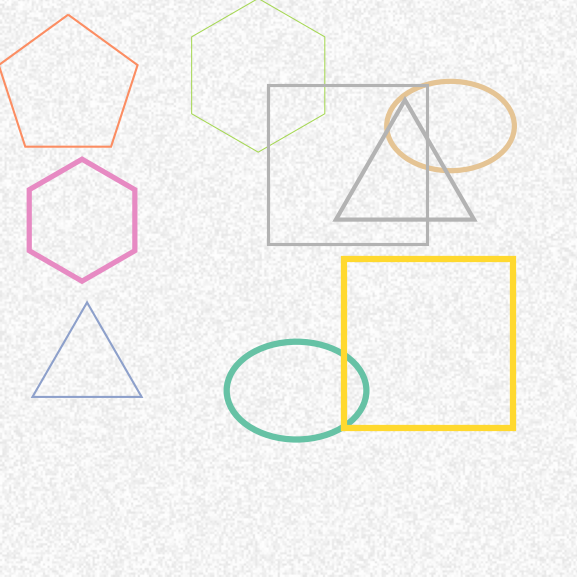[{"shape": "oval", "thickness": 3, "radius": 0.6, "center": [0.514, 0.323]}, {"shape": "pentagon", "thickness": 1, "radius": 0.63, "center": [0.118, 0.847]}, {"shape": "triangle", "thickness": 1, "radius": 0.55, "center": [0.151, 0.366]}, {"shape": "hexagon", "thickness": 2.5, "radius": 0.53, "center": [0.142, 0.618]}, {"shape": "hexagon", "thickness": 0.5, "radius": 0.67, "center": [0.447, 0.869]}, {"shape": "square", "thickness": 3, "radius": 0.73, "center": [0.742, 0.404]}, {"shape": "oval", "thickness": 2.5, "radius": 0.55, "center": [0.78, 0.781]}, {"shape": "triangle", "thickness": 2, "radius": 0.69, "center": [0.701, 0.688]}, {"shape": "square", "thickness": 1.5, "radius": 0.69, "center": [0.602, 0.715]}]